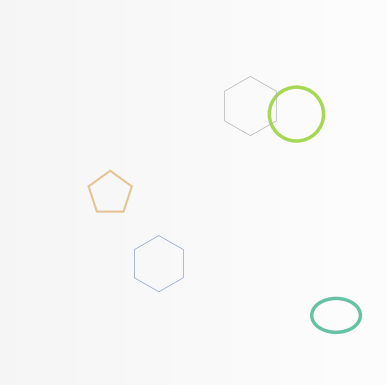[{"shape": "oval", "thickness": 2.5, "radius": 0.31, "center": [0.867, 0.181]}, {"shape": "hexagon", "thickness": 0.5, "radius": 0.37, "center": [0.41, 0.315]}, {"shape": "circle", "thickness": 2.5, "radius": 0.35, "center": [0.765, 0.704]}, {"shape": "pentagon", "thickness": 1.5, "radius": 0.29, "center": [0.284, 0.498]}, {"shape": "hexagon", "thickness": 0.5, "radius": 0.39, "center": [0.646, 0.725]}]